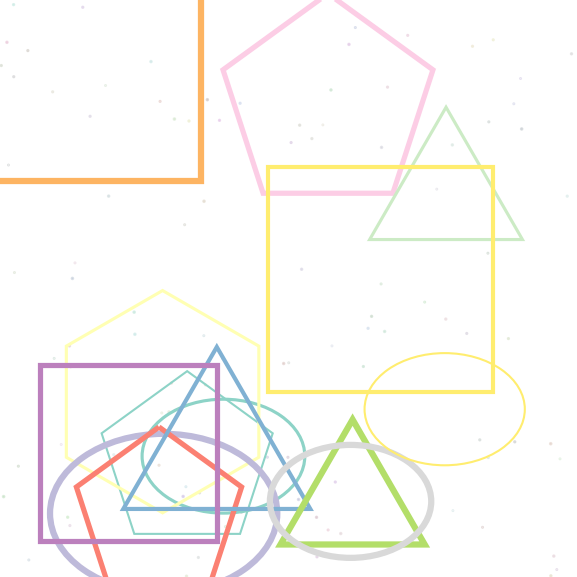[{"shape": "pentagon", "thickness": 1, "radius": 0.78, "center": [0.324, 0.201]}, {"shape": "oval", "thickness": 1.5, "radius": 0.7, "center": [0.387, 0.209]}, {"shape": "hexagon", "thickness": 1.5, "radius": 0.96, "center": [0.282, 0.304]}, {"shape": "oval", "thickness": 3, "radius": 0.98, "center": [0.283, 0.11]}, {"shape": "pentagon", "thickness": 2.5, "radius": 0.75, "center": [0.275, 0.109]}, {"shape": "triangle", "thickness": 2, "radius": 0.93, "center": [0.375, 0.211]}, {"shape": "square", "thickness": 3, "radius": 0.89, "center": [0.171, 0.862]}, {"shape": "triangle", "thickness": 3, "radius": 0.72, "center": [0.611, 0.128]}, {"shape": "pentagon", "thickness": 2.5, "radius": 0.96, "center": [0.568, 0.819]}, {"shape": "oval", "thickness": 3, "radius": 0.7, "center": [0.607, 0.131]}, {"shape": "square", "thickness": 2.5, "radius": 0.76, "center": [0.222, 0.215]}, {"shape": "triangle", "thickness": 1.5, "radius": 0.76, "center": [0.772, 0.661]}, {"shape": "oval", "thickness": 1, "radius": 0.69, "center": [0.77, 0.291]}, {"shape": "square", "thickness": 2, "radius": 0.97, "center": [0.659, 0.515]}]